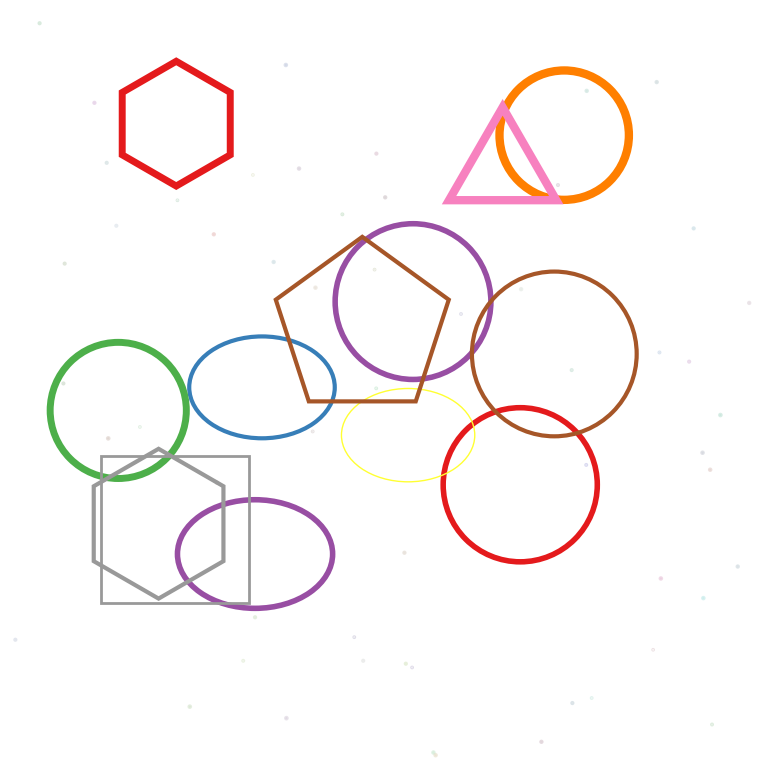[{"shape": "hexagon", "thickness": 2.5, "radius": 0.41, "center": [0.229, 0.839]}, {"shape": "circle", "thickness": 2, "radius": 0.5, "center": [0.676, 0.37]}, {"shape": "oval", "thickness": 1.5, "radius": 0.47, "center": [0.34, 0.497]}, {"shape": "circle", "thickness": 2.5, "radius": 0.44, "center": [0.154, 0.467]}, {"shape": "circle", "thickness": 2, "radius": 0.51, "center": [0.536, 0.608]}, {"shape": "oval", "thickness": 2, "radius": 0.5, "center": [0.331, 0.28]}, {"shape": "circle", "thickness": 3, "radius": 0.42, "center": [0.733, 0.824]}, {"shape": "oval", "thickness": 0.5, "radius": 0.43, "center": [0.53, 0.435]}, {"shape": "circle", "thickness": 1.5, "radius": 0.53, "center": [0.72, 0.54]}, {"shape": "pentagon", "thickness": 1.5, "radius": 0.59, "center": [0.47, 0.574]}, {"shape": "triangle", "thickness": 3, "radius": 0.4, "center": [0.653, 0.78]}, {"shape": "square", "thickness": 1, "radius": 0.48, "center": [0.227, 0.312]}, {"shape": "hexagon", "thickness": 1.5, "radius": 0.49, "center": [0.206, 0.32]}]